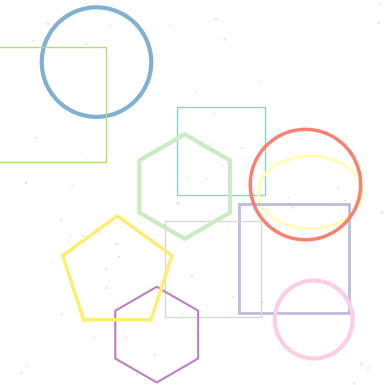[{"shape": "square", "thickness": 1, "radius": 0.57, "center": [0.575, 0.607]}, {"shape": "oval", "thickness": 2, "radius": 0.67, "center": [0.806, 0.501]}, {"shape": "square", "thickness": 2, "radius": 0.71, "center": [0.764, 0.328]}, {"shape": "circle", "thickness": 2.5, "radius": 0.72, "center": [0.793, 0.521]}, {"shape": "circle", "thickness": 3, "radius": 0.71, "center": [0.251, 0.839]}, {"shape": "square", "thickness": 1, "radius": 0.75, "center": [0.126, 0.729]}, {"shape": "circle", "thickness": 3, "radius": 0.51, "center": [0.815, 0.17]}, {"shape": "square", "thickness": 1, "radius": 0.62, "center": [0.553, 0.301]}, {"shape": "hexagon", "thickness": 1.5, "radius": 0.62, "center": [0.407, 0.131]}, {"shape": "hexagon", "thickness": 3, "radius": 0.68, "center": [0.48, 0.515]}, {"shape": "pentagon", "thickness": 2.5, "radius": 0.75, "center": [0.305, 0.29]}]